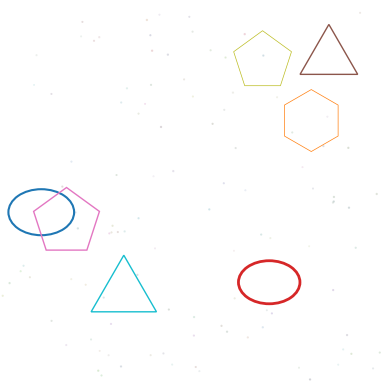[{"shape": "oval", "thickness": 1.5, "radius": 0.43, "center": [0.107, 0.449]}, {"shape": "hexagon", "thickness": 0.5, "radius": 0.4, "center": [0.809, 0.687]}, {"shape": "oval", "thickness": 2, "radius": 0.4, "center": [0.699, 0.267]}, {"shape": "triangle", "thickness": 1, "radius": 0.43, "center": [0.854, 0.85]}, {"shape": "pentagon", "thickness": 1, "radius": 0.45, "center": [0.173, 0.423]}, {"shape": "pentagon", "thickness": 0.5, "radius": 0.39, "center": [0.682, 0.841]}, {"shape": "triangle", "thickness": 1, "radius": 0.49, "center": [0.322, 0.239]}]